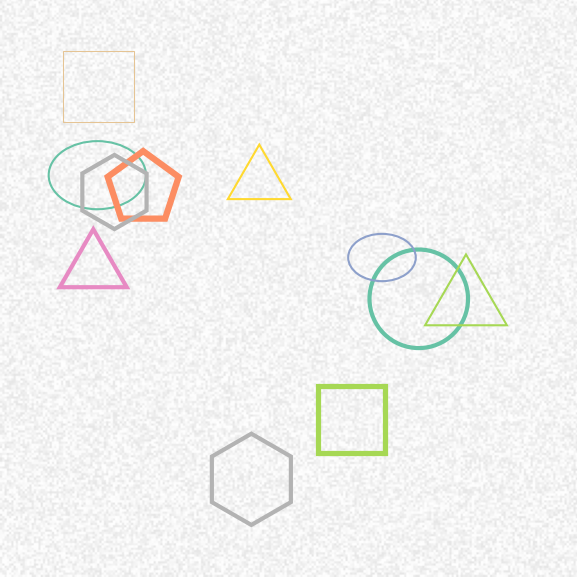[{"shape": "circle", "thickness": 2, "radius": 0.43, "center": [0.725, 0.482]}, {"shape": "oval", "thickness": 1, "radius": 0.42, "center": [0.169, 0.696]}, {"shape": "pentagon", "thickness": 3, "radius": 0.32, "center": [0.248, 0.673]}, {"shape": "oval", "thickness": 1, "radius": 0.29, "center": [0.661, 0.553]}, {"shape": "triangle", "thickness": 2, "radius": 0.33, "center": [0.162, 0.535]}, {"shape": "triangle", "thickness": 1, "radius": 0.41, "center": [0.807, 0.477]}, {"shape": "square", "thickness": 2.5, "radius": 0.29, "center": [0.609, 0.272]}, {"shape": "triangle", "thickness": 1, "radius": 0.31, "center": [0.449, 0.686]}, {"shape": "square", "thickness": 0.5, "radius": 0.31, "center": [0.171, 0.85]}, {"shape": "hexagon", "thickness": 2, "radius": 0.32, "center": [0.198, 0.667]}, {"shape": "hexagon", "thickness": 2, "radius": 0.39, "center": [0.435, 0.169]}]